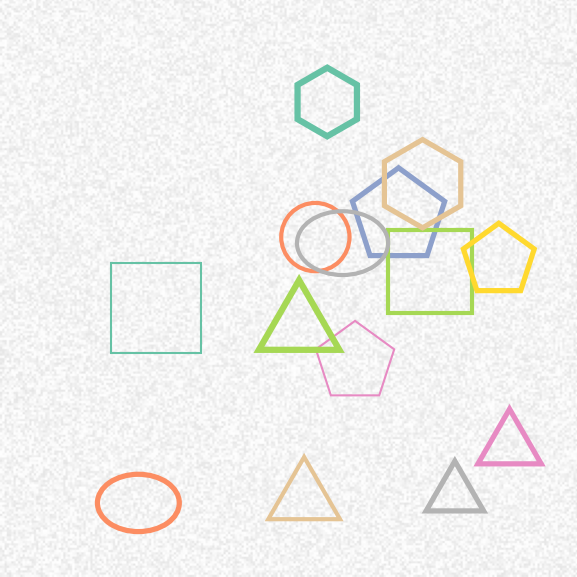[{"shape": "square", "thickness": 1, "radius": 0.39, "center": [0.271, 0.466]}, {"shape": "hexagon", "thickness": 3, "radius": 0.3, "center": [0.567, 0.823]}, {"shape": "circle", "thickness": 2, "radius": 0.3, "center": [0.546, 0.589]}, {"shape": "oval", "thickness": 2.5, "radius": 0.35, "center": [0.24, 0.128]}, {"shape": "pentagon", "thickness": 2.5, "radius": 0.42, "center": [0.69, 0.625]}, {"shape": "pentagon", "thickness": 1, "radius": 0.36, "center": [0.615, 0.372]}, {"shape": "triangle", "thickness": 2.5, "radius": 0.32, "center": [0.882, 0.228]}, {"shape": "triangle", "thickness": 3, "radius": 0.4, "center": [0.518, 0.434]}, {"shape": "square", "thickness": 2, "radius": 0.36, "center": [0.745, 0.529]}, {"shape": "pentagon", "thickness": 2.5, "radius": 0.32, "center": [0.864, 0.548]}, {"shape": "hexagon", "thickness": 2.5, "radius": 0.38, "center": [0.732, 0.681]}, {"shape": "triangle", "thickness": 2, "radius": 0.36, "center": [0.527, 0.136]}, {"shape": "oval", "thickness": 2, "radius": 0.39, "center": [0.593, 0.578]}, {"shape": "triangle", "thickness": 2.5, "radius": 0.29, "center": [0.788, 0.143]}]